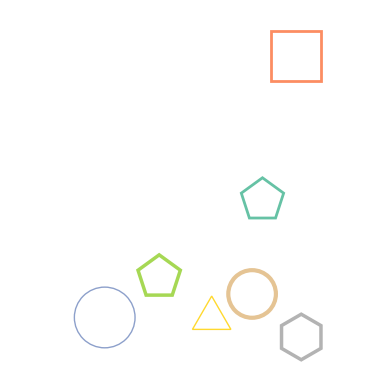[{"shape": "pentagon", "thickness": 2, "radius": 0.29, "center": [0.682, 0.48]}, {"shape": "square", "thickness": 2, "radius": 0.33, "center": [0.77, 0.855]}, {"shape": "circle", "thickness": 1, "radius": 0.39, "center": [0.272, 0.175]}, {"shape": "pentagon", "thickness": 2.5, "radius": 0.29, "center": [0.413, 0.28]}, {"shape": "triangle", "thickness": 1, "radius": 0.29, "center": [0.55, 0.173]}, {"shape": "circle", "thickness": 3, "radius": 0.31, "center": [0.655, 0.236]}, {"shape": "hexagon", "thickness": 2.5, "radius": 0.3, "center": [0.782, 0.125]}]